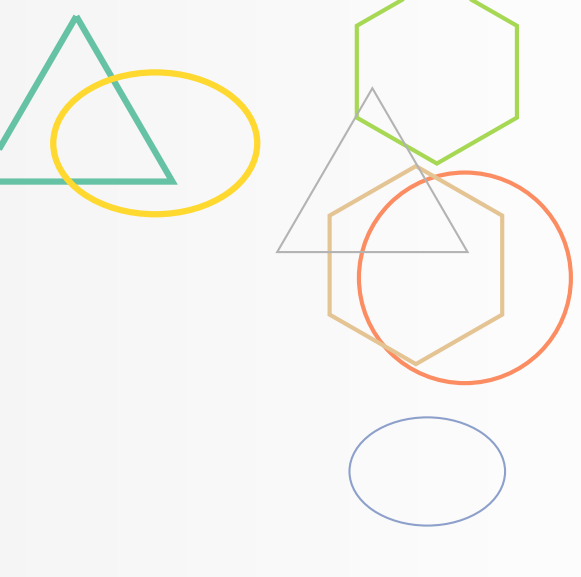[{"shape": "triangle", "thickness": 3, "radius": 0.95, "center": [0.131, 0.78]}, {"shape": "circle", "thickness": 2, "radius": 0.91, "center": [0.8, 0.518]}, {"shape": "oval", "thickness": 1, "radius": 0.67, "center": [0.735, 0.183]}, {"shape": "hexagon", "thickness": 2, "radius": 0.8, "center": [0.752, 0.875]}, {"shape": "oval", "thickness": 3, "radius": 0.88, "center": [0.267, 0.751]}, {"shape": "hexagon", "thickness": 2, "radius": 0.86, "center": [0.716, 0.54]}, {"shape": "triangle", "thickness": 1, "radius": 0.95, "center": [0.641, 0.657]}]